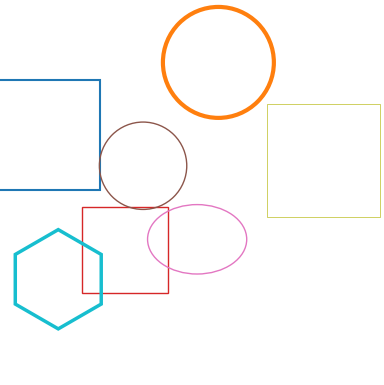[{"shape": "square", "thickness": 1.5, "radius": 0.71, "center": [0.116, 0.648]}, {"shape": "circle", "thickness": 3, "radius": 0.72, "center": [0.567, 0.838]}, {"shape": "square", "thickness": 1, "radius": 0.56, "center": [0.325, 0.352]}, {"shape": "circle", "thickness": 1, "radius": 0.57, "center": [0.372, 0.569]}, {"shape": "oval", "thickness": 1, "radius": 0.64, "center": [0.512, 0.378]}, {"shape": "square", "thickness": 0.5, "radius": 0.73, "center": [0.841, 0.584]}, {"shape": "hexagon", "thickness": 2.5, "radius": 0.64, "center": [0.151, 0.275]}]